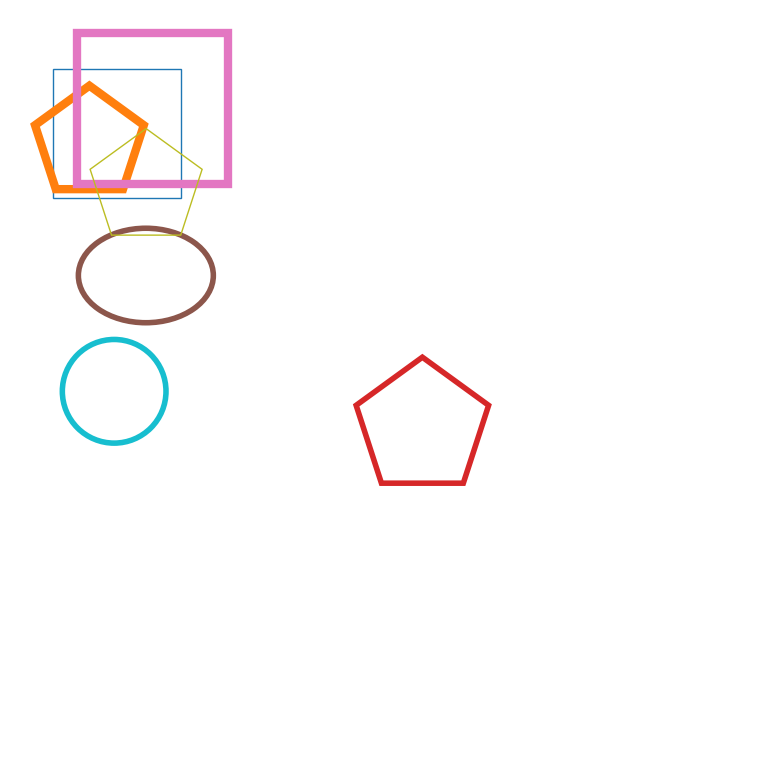[{"shape": "square", "thickness": 0.5, "radius": 0.42, "center": [0.152, 0.826]}, {"shape": "pentagon", "thickness": 3, "radius": 0.37, "center": [0.116, 0.814]}, {"shape": "pentagon", "thickness": 2, "radius": 0.45, "center": [0.549, 0.446]}, {"shape": "oval", "thickness": 2, "radius": 0.44, "center": [0.189, 0.642]}, {"shape": "square", "thickness": 3, "radius": 0.49, "center": [0.198, 0.859]}, {"shape": "pentagon", "thickness": 0.5, "radius": 0.38, "center": [0.19, 0.756]}, {"shape": "circle", "thickness": 2, "radius": 0.34, "center": [0.148, 0.492]}]